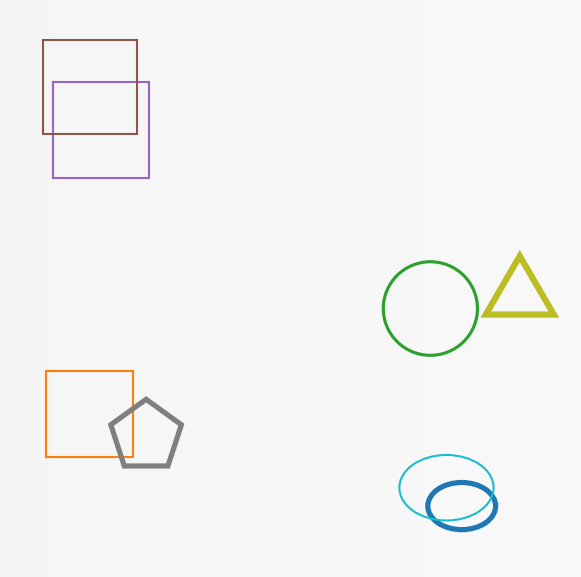[{"shape": "oval", "thickness": 2.5, "radius": 0.29, "center": [0.794, 0.123]}, {"shape": "square", "thickness": 1, "radius": 0.37, "center": [0.154, 0.282]}, {"shape": "circle", "thickness": 1.5, "radius": 0.41, "center": [0.74, 0.465]}, {"shape": "square", "thickness": 1, "radius": 0.41, "center": [0.174, 0.774]}, {"shape": "square", "thickness": 1, "radius": 0.41, "center": [0.155, 0.849]}, {"shape": "pentagon", "thickness": 2.5, "radius": 0.32, "center": [0.251, 0.244]}, {"shape": "triangle", "thickness": 3, "radius": 0.34, "center": [0.894, 0.488]}, {"shape": "oval", "thickness": 1, "radius": 0.41, "center": [0.768, 0.155]}]